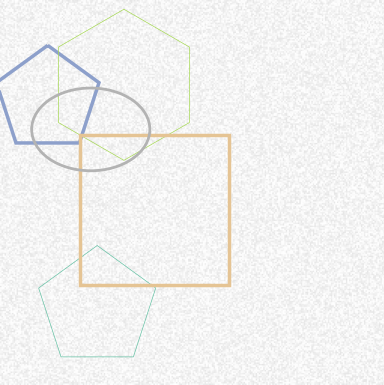[{"shape": "pentagon", "thickness": 0.5, "radius": 0.8, "center": [0.252, 0.202]}, {"shape": "pentagon", "thickness": 2.5, "radius": 0.7, "center": [0.124, 0.742]}, {"shape": "hexagon", "thickness": 0.5, "radius": 0.98, "center": [0.322, 0.78]}, {"shape": "square", "thickness": 2.5, "radius": 0.97, "center": [0.401, 0.454]}, {"shape": "oval", "thickness": 2, "radius": 0.77, "center": [0.236, 0.664]}]